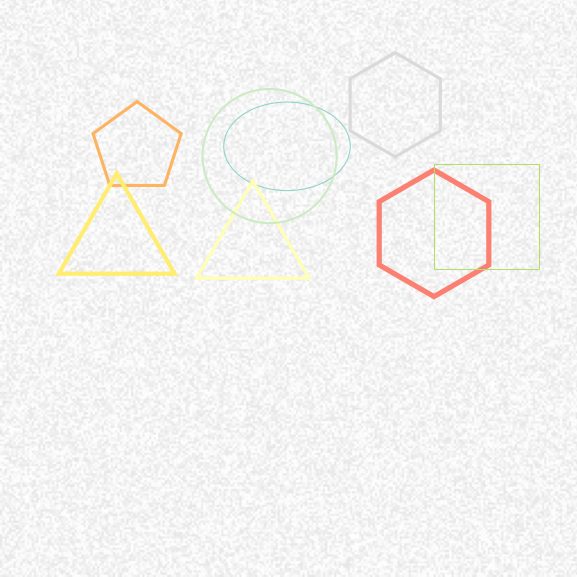[{"shape": "oval", "thickness": 0.5, "radius": 0.55, "center": [0.497, 0.746]}, {"shape": "triangle", "thickness": 1.5, "radius": 0.56, "center": [0.438, 0.574]}, {"shape": "hexagon", "thickness": 2.5, "radius": 0.55, "center": [0.752, 0.595]}, {"shape": "pentagon", "thickness": 1.5, "radius": 0.4, "center": [0.237, 0.743]}, {"shape": "square", "thickness": 0.5, "radius": 0.45, "center": [0.843, 0.624]}, {"shape": "hexagon", "thickness": 1.5, "radius": 0.45, "center": [0.684, 0.818]}, {"shape": "circle", "thickness": 1, "radius": 0.58, "center": [0.467, 0.729]}, {"shape": "triangle", "thickness": 2, "radius": 0.58, "center": [0.202, 0.583]}]